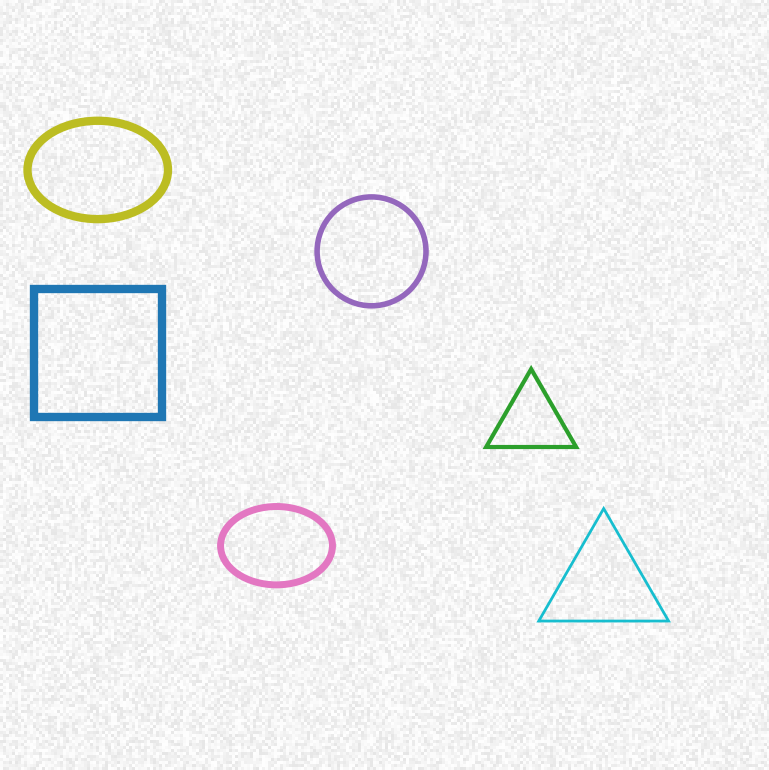[{"shape": "square", "thickness": 3, "radius": 0.41, "center": [0.127, 0.542]}, {"shape": "triangle", "thickness": 1.5, "radius": 0.34, "center": [0.69, 0.453]}, {"shape": "circle", "thickness": 2, "radius": 0.35, "center": [0.483, 0.674]}, {"shape": "oval", "thickness": 2.5, "radius": 0.36, "center": [0.359, 0.291]}, {"shape": "oval", "thickness": 3, "radius": 0.46, "center": [0.127, 0.779]}, {"shape": "triangle", "thickness": 1, "radius": 0.49, "center": [0.784, 0.242]}]